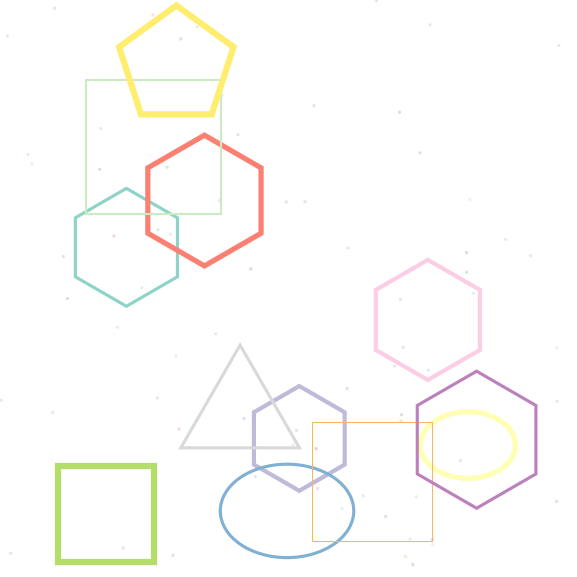[{"shape": "hexagon", "thickness": 1.5, "radius": 0.51, "center": [0.219, 0.571]}, {"shape": "oval", "thickness": 2.5, "radius": 0.41, "center": [0.81, 0.228]}, {"shape": "hexagon", "thickness": 2, "radius": 0.45, "center": [0.518, 0.24]}, {"shape": "hexagon", "thickness": 2.5, "radius": 0.57, "center": [0.354, 0.652]}, {"shape": "oval", "thickness": 1.5, "radius": 0.58, "center": [0.497, 0.114]}, {"shape": "square", "thickness": 0.5, "radius": 0.52, "center": [0.644, 0.165]}, {"shape": "square", "thickness": 3, "radius": 0.42, "center": [0.184, 0.109]}, {"shape": "hexagon", "thickness": 2, "radius": 0.52, "center": [0.741, 0.445]}, {"shape": "triangle", "thickness": 1.5, "radius": 0.59, "center": [0.416, 0.283]}, {"shape": "hexagon", "thickness": 1.5, "radius": 0.59, "center": [0.825, 0.238]}, {"shape": "square", "thickness": 1, "radius": 0.58, "center": [0.266, 0.745]}, {"shape": "pentagon", "thickness": 3, "radius": 0.52, "center": [0.305, 0.885]}]